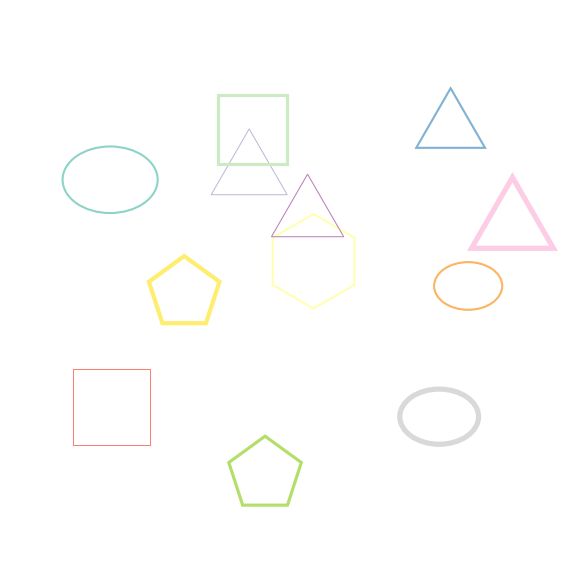[{"shape": "oval", "thickness": 1, "radius": 0.41, "center": [0.191, 0.688]}, {"shape": "hexagon", "thickness": 1, "radius": 0.41, "center": [0.543, 0.547]}, {"shape": "triangle", "thickness": 0.5, "radius": 0.38, "center": [0.431, 0.7]}, {"shape": "square", "thickness": 0.5, "radius": 0.33, "center": [0.193, 0.295]}, {"shape": "triangle", "thickness": 1, "radius": 0.34, "center": [0.78, 0.778]}, {"shape": "oval", "thickness": 1, "radius": 0.29, "center": [0.811, 0.504]}, {"shape": "pentagon", "thickness": 1.5, "radius": 0.33, "center": [0.459, 0.178]}, {"shape": "triangle", "thickness": 2.5, "radius": 0.41, "center": [0.887, 0.61]}, {"shape": "oval", "thickness": 2.5, "radius": 0.34, "center": [0.76, 0.278]}, {"shape": "triangle", "thickness": 0.5, "radius": 0.36, "center": [0.533, 0.625]}, {"shape": "square", "thickness": 1.5, "radius": 0.3, "center": [0.438, 0.775]}, {"shape": "pentagon", "thickness": 2, "radius": 0.32, "center": [0.319, 0.491]}]